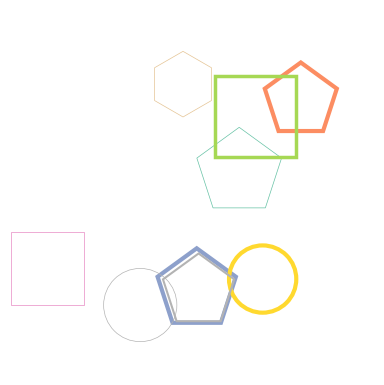[{"shape": "pentagon", "thickness": 0.5, "radius": 0.58, "center": [0.621, 0.554]}, {"shape": "pentagon", "thickness": 3, "radius": 0.49, "center": [0.781, 0.739]}, {"shape": "pentagon", "thickness": 3, "radius": 0.53, "center": [0.511, 0.248]}, {"shape": "square", "thickness": 0.5, "radius": 0.47, "center": [0.123, 0.302]}, {"shape": "square", "thickness": 2.5, "radius": 0.53, "center": [0.664, 0.698]}, {"shape": "circle", "thickness": 3, "radius": 0.44, "center": [0.682, 0.275]}, {"shape": "hexagon", "thickness": 0.5, "radius": 0.43, "center": [0.475, 0.781]}, {"shape": "pentagon", "thickness": 1.5, "radius": 0.49, "center": [0.516, 0.244]}, {"shape": "circle", "thickness": 0.5, "radius": 0.48, "center": [0.364, 0.208]}]